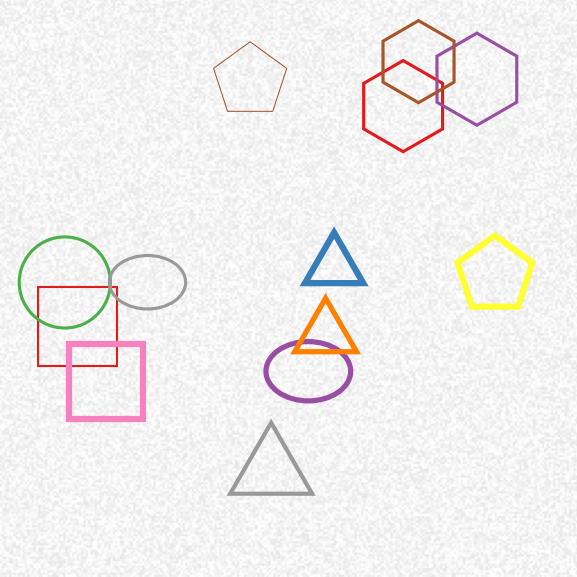[{"shape": "hexagon", "thickness": 1.5, "radius": 0.39, "center": [0.698, 0.815]}, {"shape": "square", "thickness": 1, "radius": 0.34, "center": [0.134, 0.434]}, {"shape": "triangle", "thickness": 3, "radius": 0.29, "center": [0.579, 0.538]}, {"shape": "circle", "thickness": 1.5, "radius": 0.39, "center": [0.112, 0.51]}, {"shape": "hexagon", "thickness": 1.5, "radius": 0.4, "center": [0.826, 0.862]}, {"shape": "oval", "thickness": 2.5, "radius": 0.37, "center": [0.534, 0.356]}, {"shape": "triangle", "thickness": 2.5, "radius": 0.31, "center": [0.564, 0.421]}, {"shape": "pentagon", "thickness": 3, "radius": 0.34, "center": [0.857, 0.523]}, {"shape": "hexagon", "thickness": 1.5, "radius": 0.36, "center": [0.725, 0.892]}, {"shape": "pentagon", "thickness": 0.5, "radius": 0.33, "center": [0.433, 0.86]}, {"shape": "square", "thickness": 3, "radius": 0.32, "center": [0.184, 0.339]}, {"shape": "triangle", "thickness": 2, "radius": 0.41, "center": [0.47, 0.185]}, {"shape": "oval", "thickness": 1.5, "radius": 0.33, "center": [0.255, 0.51]}]